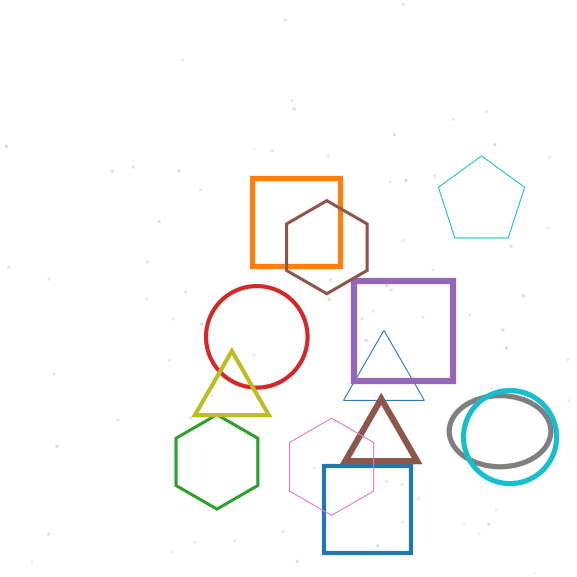[{"shape": "triangle", "thickness": 0.5, "radius": 0.4, "center": [0.665, 0.346]}, {"shape": "square", "thickness": 2, "radius": 0.38, "center": [0.636, 0.117]}, {"shape": "square", "thickness": 2.5, "radius": 0.38, "center": [0.513, 0.615]}, {"shape": "hexagon", "thickness": 1.5, "radius": 0.41, "center": [0.376, 0.199]}, {"shape": "circle", "thickness": 2, "radius": 0.44, "center": [0.445, 0.416]}, {"shape": "square", "thickness": 3, "radius": 0.43, "center": [0.699, 0.426]}, {"shape": "triangle", "thickness": 3, "radius": 0.36, "center": [0.66, 0.237]}, {"shape": "hexagon", "thickness": 1.5, "radius": 0.4, "center": [0.566, 0.571]}, {"shape": "hexagon", "thickness": 0.5, "radius": 0.42, "center": [0.574, 0.191]}, {"shape": "oval", "thickness": 2.5, "radius": 0.44, "center": [0.866, 0.252]}, {"shape": "triangle", "thickness": 2, "radius": 0.37, "center": [0.402, 0.317]}, {"shape": "pentagon", "thickness": 0.5, "radius": 0.39, "center": [0.834, 0.651]}, {"shape": "circle", "thickness": 2.5, "radius": 0.4, "center": [0.883, 0.242]}]